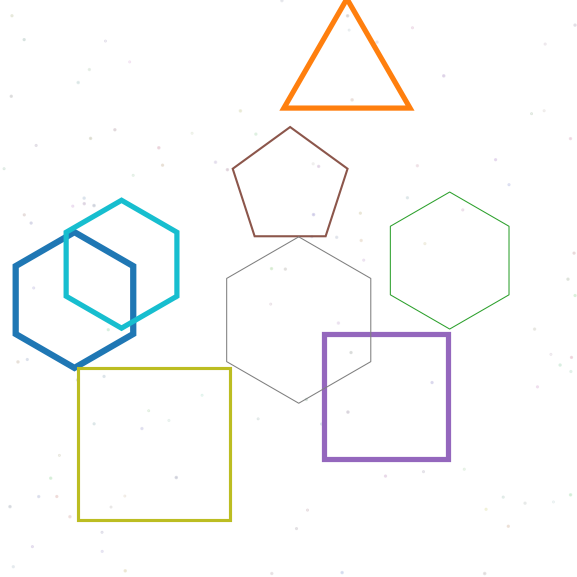[{"shape": "hexagon", "thickness": 3, "radius": 0.59, "center": [0.129, 0.48]}, {"shape": "triangle", "thickness": 2.5, "radius": 0.63, "center": [0.601, 0.875]}, {"shape": "hexagon", "thickness": 0.5, "radius": 0.59, "center": [0.779, 0.548]}, {"shape": "square", "thickness": 2.5, "radius": 0.54, "center": [0.668, 0.313]}, {"shape": "pentagon", "thickness": 1, "radius": 0.52, "center": [0.502, 0.675]}, {"shape": "hexagon", "thickness": 0.5, "radius": 0.72, "center": [0.517, 0.445]}, {"shape": "square", "thickness": 1.5, "radius": 0.66, "center": [0.267, 0.231]}, {"shape": "hexagon", "thickness": 2.5, "radius": 0.55, "center": [0.21, 0.542]}]